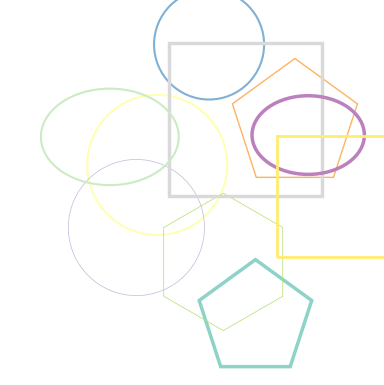[{"shape": "pentagon", "thickness": 2.5, "radius": 0.77, "center": [0.663, 0.172]}, {"shape": "circle", "thickness": 1.5, "radius": 0.91, "center": [0.408, 0.572]}, {"shape": "circle", "thickness": 0.5, "radius": 0.88, "center": [0.354, 0.409]}, {"shape": "circle", "thickness": 1.5, "radius": 0.71, "center": [0.543, 0.884]}, {"shape": "pentagon", "thickness": 1, "radius": 0.85, "center": [0.766, 0.677]}, {"shape": "hexagon", "thickness": 0.5, "radius": 0.89, "center": [0.58, 0.32]}, {"shape": "square", "thickness": 2.5, "radius": 1.0, "center": [0.637, 0.689]}, {"shape": "oval", "thickness": 2.5, "radius": 0.73, "center": [0.801, 0.649]}, {"shape": "oval", "thickness": 1.5, "radius": 0.9, "center": [0.285, 0.644]}, {"shape": "square", "thickness": 2, "radius": 0.79, "center": [0.878, 0.489]}]